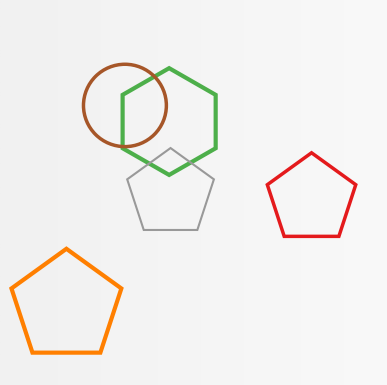[{"shape": "pentagon", "thickness": 2.5, "radius": 0.6, "center": [0.804, 0.483]}, {"shape": "hexagon", "thickness": 3, "radius": 0.69, "center": [0.436, 0.684]}, {"shape": "pentagon", "thickness": 3, "radius": 0.75, "center": [0.171, 0.205]}, {"shape": "circle", "thickness": 2.5, "radius": 0.53, "center": [0.322, 0.726]}, {"shape": "pentagon", "thickness": 1.5, "radius": 0.59, "center": [0.44, 0.498]}]